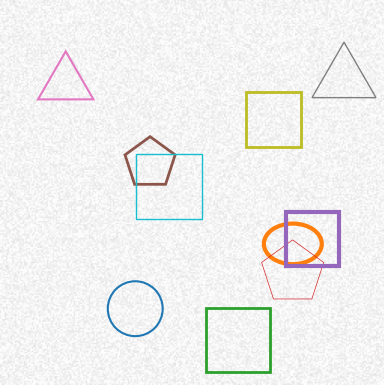[{"shape": "circle", "thickness": 1.5, "radius": 0.36, "center": [0.351, 0.198]}, {"shape": "oval", "thickness": 3, "radius": 0.38, "center": [0.761, 0.367]}, {"shape": "square", "thickness": 2, "radius": 0.41, "center": [0.618, 0.117]}, {"shape": "pentagon", "thickness": 0.5, "radius": 0.42, "center": [0.76, 0.292]}, {"shape": "square", "thickness": 3, "radius": 0.35, "center": [0.812, 0.38]}, {"shape": "pentagon", "thickness": 2, "radius": 0.34, "center": [0.39, 0.577]}, {"shape": "triangle", "thickness": 1.5, "radius": 0.42, "center": [0.171, 0.783]}, {"shape": "triangle", "thickness": 1, "radius": 0.48, "center": [0.894, 0.794]}, {"shape": "square", "thickness": 2, "radius": 0.36, "center": [0.712, 0.691]}, {"shape": "square", "thickness": 1, "radius": 0.42, "center": [0.439, 0.516]}]